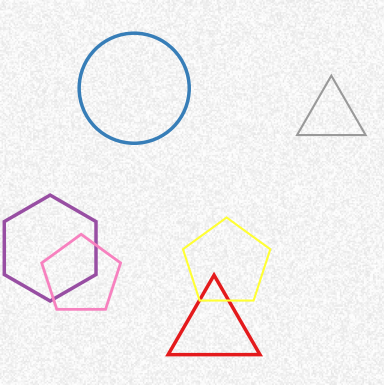[{"shape": "triangle", "thickness": 2.5, "radius": 0.69, "center": [0.556, 0.148]}, {"shape": "circle", "thickness": 2.5, "radius": 0.71, "center": [0.349, 0.771]}, {"shape": "hexagon", "thickness": 2.5, "radius": 0.69, "center": [0.13, 0.356]}, {"shape": "pentagon", "thickness": 1.5, "radius": 0.6, "center": [0.589, 0.316]}, {"shape": "pentagon", "thickness": 2, "radius": 0.54, "center": [0.211, 0.284]}, {"shape": "triangle", "thickness": 1.5, "radius": 0.51, "center": [0.861, 0.701]}]